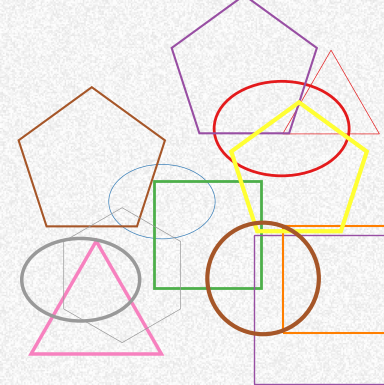[{"shape": "triangle", "thickness": 0.5, "radius": 0.73, "center": [0.86, 0.725]}, {"shape": "oval", "thickness": 2, "radius": 0.88, "center": [0.732, 0.666]}, {"shape": "oval", "thickness": 0.5, "radius": 0.69, "center": [0.421, 0.476]}, {"shape": "square", "thickness": 2, "radius": 0.69, "center": [0.539, 0.391]}, {"shape": "pentagon", "thickness": 1.5, "radius": 0.99, "center": [0.634, 0.814]}, {"shape": "square", "thickness": 1, "radius": 0.97, "center": [0.853, 0.195]}, {"shape": "square", "thickness": 1.5, "radius": 0.7, "center": [0.875, 0.273]}, {"shape": "pentagon", "thickness": 3, "radius": 0.93, "center": [0.777, 0.549]}, {"shape": "circle", "thickness": 3, "radius": 0.72, "center": [0.683, 0.277]}, {"shape": "pentagon", "thickness": 1.5, "radius": 1.0, "center": [0.238, 0.574]}, {"shape": "triangle", "thickness": 2.5, "radius": 0.98, "center": [0.25, 0.178]}, {"shape": "hexagon", "thickness": 0.5, "radius": 0.88, "center": [0.317, 0.285]}, {"shape": "oval", "thickness": 2.5, "radius": 0.77, "center": [0.21, 0.273]}]